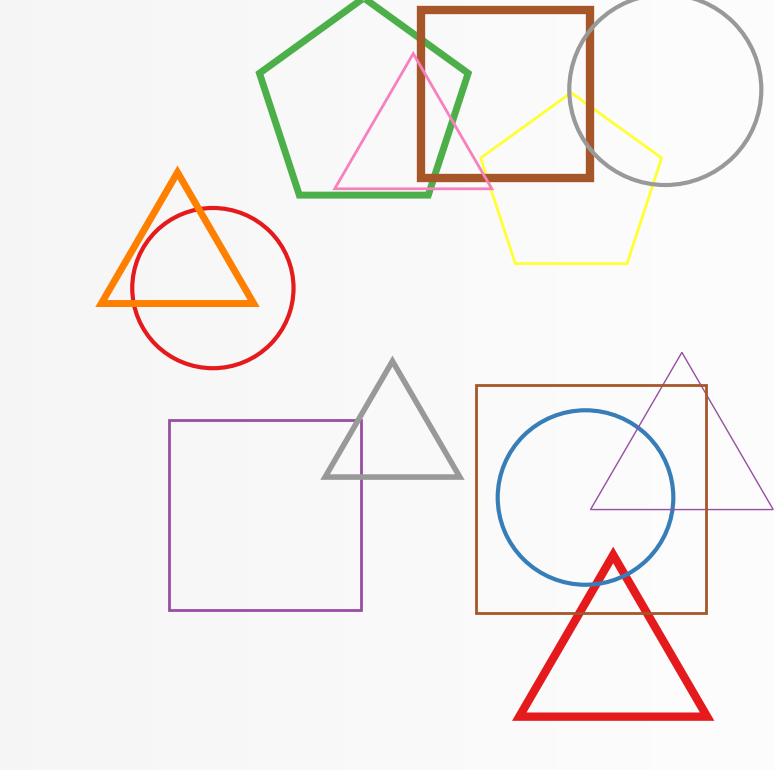[{"shape": "circle", "thickness": 1.5, "radius": 0.52, "center": [0.275, 0.626]}, {"shape": "triangle", "thickness": 3, "radius": 0.7, "center": [0.791, 0.139]}, {"shape": "circle", "thickness": 1.5, "radius": 0.57, "center": [0.756, 0.354]}, {"shape": "pentagon", "thickness": 2.5, "radius": 0.71, "center": [0.469, 0.861]}, {"shape": "square", "thickness": 1, "radius": 0.62, "center": [0.342, 0.331]}, {"shape": "triangle", "thickness": 0.5, "radius": 0.68, "center": [0.88, 0.406]}, {"shape": "triangle", "thickness": 2.5, "radius": 0.57, "center": [0.229, 0.663]}, {"shape": "pentagon", "thickness": 1, "radius": 0.61, "center": [0.737, 0.757]}, {"shape": "square", "thickness": 3, "radius": 0.55, "center": [0.652, 0.878]}, {"shape": "square", "thickness": 1, "radius": 0.74, "center": [0.762, 0.352]}, {"shape": "triangle", "thickness": 1, "radius": 0.59, "center": [0.533, 0.813]}, {"shape": "circle", "thickness": 1.5, "radius": 0.62, "center": [0.858, 0.884]}, {"shape": "triangle", "thickness": 2, "radius": 0.5, "center": [0.506, 0.431]}]